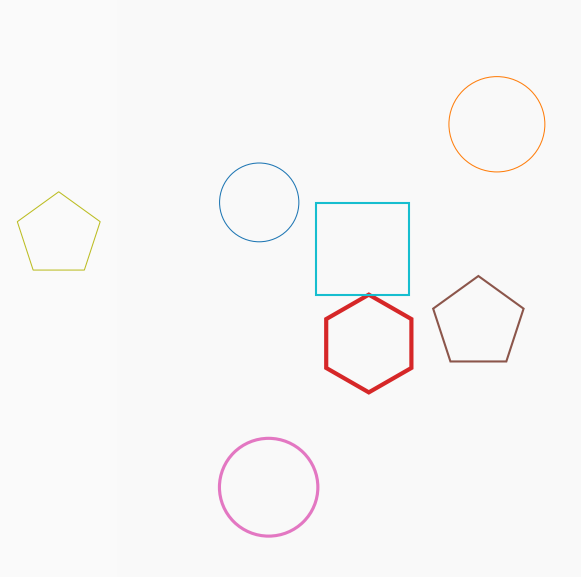[{"shape": "circle", "thickness": 0.5, "radius": 0.34, "center": [0.446, 0.649]}, {"shape": "circle", "thickness": 0.5, "radius": 0.41, "center": [0.855, 0.784]}, {"shape": "hexagon", "thickness": 2, "radius": 0.42, "center": [0.635, 0.404]}, {"shape": "pentagon", "thickness": 1, "radius": 0.41, "center": [0.823, 0.439]}, {"shape": "circle", "thickness": 1.5, "radius": 0.42, "center": [0.462, 0.155]}, {"shape": "pentagon", "thickness": 0.5, "radius": 0.37, "center": [0.101, 0.592]}, {"shape": "square", "thickness": 1, "radius": 0.4, "center": [0.623, 0.568]}]